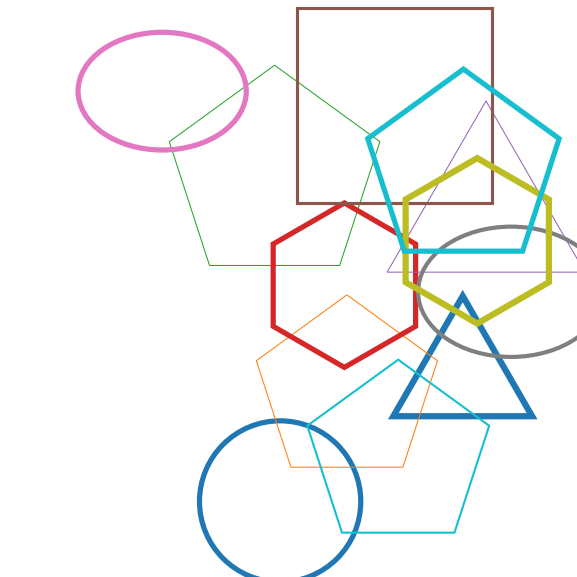[{"shape": "triangle", "thickness": 3, "radius": 0.69, "center": [0.801, 0.348]}, {"shape": "circle", "thickness": 2.5, "radius": 0.7, "center": [0.485, 0.131]}, {"shape": "pentagon", "thickness": 0.5, "radius": 0.82, "center": [0.601, 0.324]}, {"shape": "pentagon", "thickness": 0.5, "radius": 0.96, "center": [0.475, 0.695]}, {"shape": "hexagon", "thickness": 2.5, "radius": 0.71, "center": [0.596, 0.505]}, {"shape": "triangle", "thickness": 0.5, "radius": 0.99, "center": [0.842, 0.627]}, {"shape": "square", "thickness": 1.5, "radius": 0.85, "center": [0.683, 0.816]}, {"shape": "oval", "thickness": 2.5, "radius": 0.73, "center": [0.281, 0.841]}, {"shape": "oval", "thickness": 2, "radius": 0.81, "center": [0.885, 0.494]}, {"shape": "hexagon", "thickness": 3, "radius": 0.72, "center": [0.826, 0.582]}, {"shape": "pentagon", "thickness": 2.5, "radius": 0.87, "center": [0.802, 0.705]}, {"shape": "pentagon", "thickness": 1, "radius": 0.83, "center": [0.69, 0.211]}]